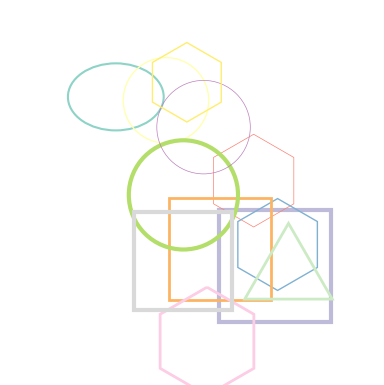[{"shape": "oval", "thickness": 1.5, "radius": 0.62, "center": [0.301, 0.748]}, {"shape": "circle", "thickness": 1, "radius": 0.56, "center": [0.431, 0.739]}, {"shape": "square", "thickness": 3, "radius": 0.73, "center": [0.715, 0.309]}, {"shape": "hexagon", "thickness": 0.5, "radius": 0.6, "center": [0.659, 0.531]}, {"shape": "hexagon", "thickness": 1, "radius": 0.6, "center": [0.721, 0.365]}, {"shape": "square", "thickness": 2, "radius": 0.66, "center": [0.572, 0.354]}, {"shape": "circle", "thickness": 3, "radius": 0.71, "center": [0.476, 0.494]}, {"shape": "hexagon", "thickness": 2, "radius": 0.7, "center": [0.538, 0.114]}, {"shape": "square", "thickness": 3, "radius": 0.63, "center": [0.476, 0.322]}, {"shape": "circle", "thickness": 0.5, "radius": 0.61, "center": [0.529, 0.67]}, {"shape": "triangle", "thickness": 2, "radius": 0.66, "center": [0.749, 0.289]}, {"shape": "hexagon", "thickness": 1, "radius": 0.52, "center": [0.485, 0.786]}]